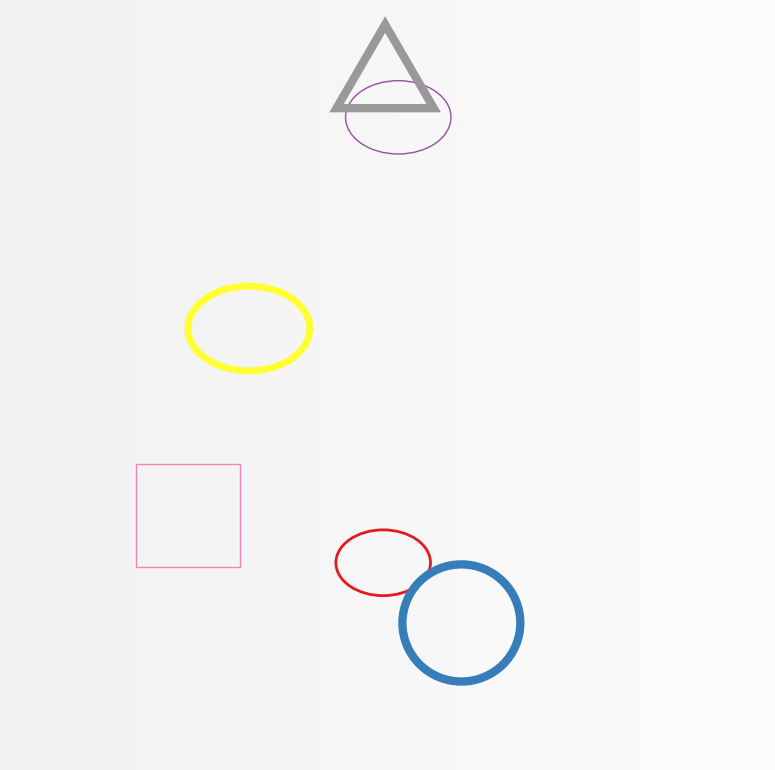[{"shape": "oval", "thickness": 1, "radius": 0.31, "center": [0.494, 0.269]}, {"shape": "circle", "thickness": 3, "radius": 0.38, "center": [0.595, 0.191]}, {"shape": "oval", "thickness": 0.5, "radius": 0.34, "center": [0.514, 0.848]}, {"shape": "oval", "thickness": 2.5, "radius": 0.39, "center": [0.321, 0.573]}, {"shape": "square", "thickness": 0.5, "radius": 0.33, "center": [0.243, 0.33]}, {"shape": "triangle", "thickness": 3, "radius": 0.36, "center": [0.497, 0.896]}]